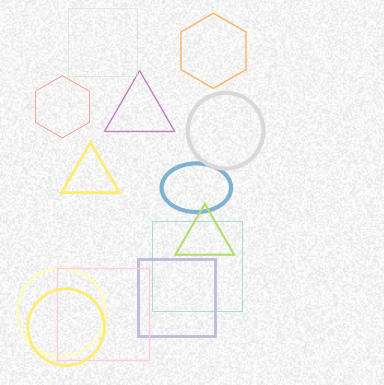[{"shape": "square", "thickness": 0.5, "radius": 0.58, "center": [0.512, 0.309]}, {"shape": "circle", "thickness": 1.5, "radius": 0.57, "center": [0.159, 0.189]}, {"shape": "square", "thickness": 2, "radius": 0.5, "center": [0.459, 0.227]}, {"shape": "hexagon", "thickness": 0.5, "radius": 0.4, "center": [0.162, 0.723]}, {"shape": "oval", "thickness": 3, "radius": 0.45, "center": [0.51, 0.512]}, {"shape": "hexagon", "thickness": 1, "radius": 0.49, "center": [0.554, 0.868]}, {"shape": "triangle", "thickness": 1.5, "radius": 0.44, "center": [0.532, 0.382]}, {"shape": "square", "thickness": 1, "radius": 0.59, "center": [0.268, 0.184]}, {"shape": "circle", "thickness": 3, "radius": 0.49, "center": [0.586, 0.661]}, {"shape": "triangle", "thickness": 1, "radius": 0.53, "center": [0.363, 0.711]}, {"shape": "square", "thickness": 0.5, "radius": 0.44, "center": [0.266, 0.891]}, {"shape": "circle", "thickness": 2, "radius": 0.5, "center": [0.172, 0.15]}, {"shape": "triangle", "thickness": 2, "radius": 0.43, "center": [0.235, 0.543]}]